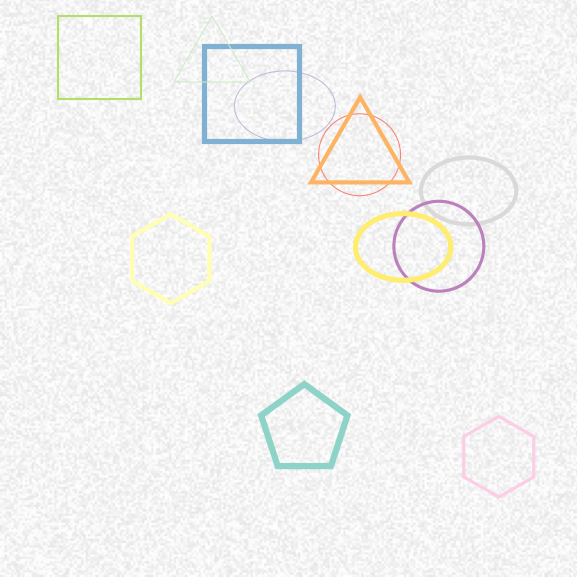[{"shape": "pentagon", "thickness": 3, "radius": 0.39, "center": [0.527, 0.256]}, {"shape": "hexagon", "thickness": 2, "radius": 0.39, "center": [0.296, 0.551]}, {"shape": "oval", "thickness": 0.5, "radius": 0.44, "center": [0.493, 0.815]}, {"shape": "circle", "thickness": 0.5, "radius": 0.35, "center": [0.623, 0.731]}, {"shape": "square", "thickness": 2.5, "radius": 0.41, "center": [0.435, 0.837]}, {"shape": "triangle", "thickness": 2, "radius": 0.49, "center": [0.624, 0.732]}, {"shape": "square", "thickness": 1, "radius": 0.36, "center": [0.173, 0.9]}, {"shape": "hexagon", "thickness": 1.5, "radius": 0.35, "center": [0.864, 0.208]}, {"shape": "oval", "thickness": 2, "radius": 0.41, "center": [0.811, 0.669]}, {"shape": "circle", "thickness": 1.5, "radius": 0.39, "center": [0.76, 0.573]}, {"shape": "triangle", "thickness": 0.5, "radius": 0.38, "center": [0.367, 0.895]}, {"shape": "oval", "thickness": 2.5, "radius": 0.41, "center": [0.698, 0.571]}]